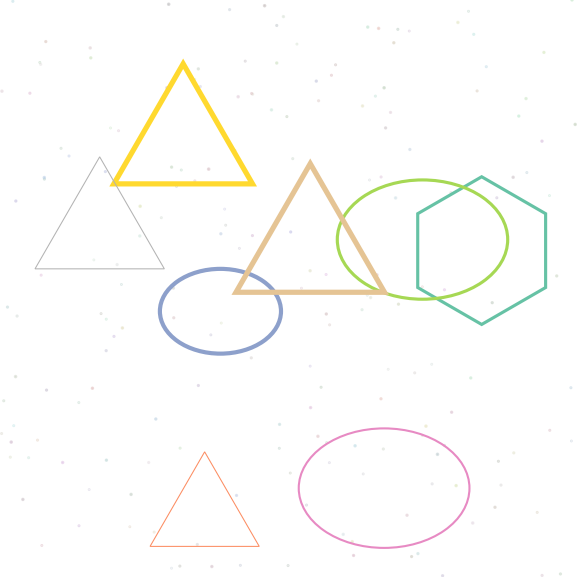[{"shape": "hexagon", "thickness": 1.5, "radius": 0.64, "center": [0.834, 0.565]}, {"shape": "triangle", "thickness": 0.5, "radius": 0.55, "center": [0.354, 0.108]}, {"shape": "oval", "thickness": 2, "radius": 0.52, "center": [0.382, 0.46]}, {"shape": "oval", "thickness": 1, "radius": 0.74, "center": [0.665, 0.154]}, {"shape": "oval", "thickness": 1.5, "radius": 0.74, "center": [0.732, 0.584]}, {"shape": "triangle", "thickness": 2.5, "radius": 0.69, "center": [0.317, 0.75]}, {"shape": "triangle", "thickness": 2.5, "radius": 0.74, "center": [0.537, 0.567]}, {"shape": "triangle", "thickness": 0.5, "radius": 0.65, "center": [0.173, 0.598]}]